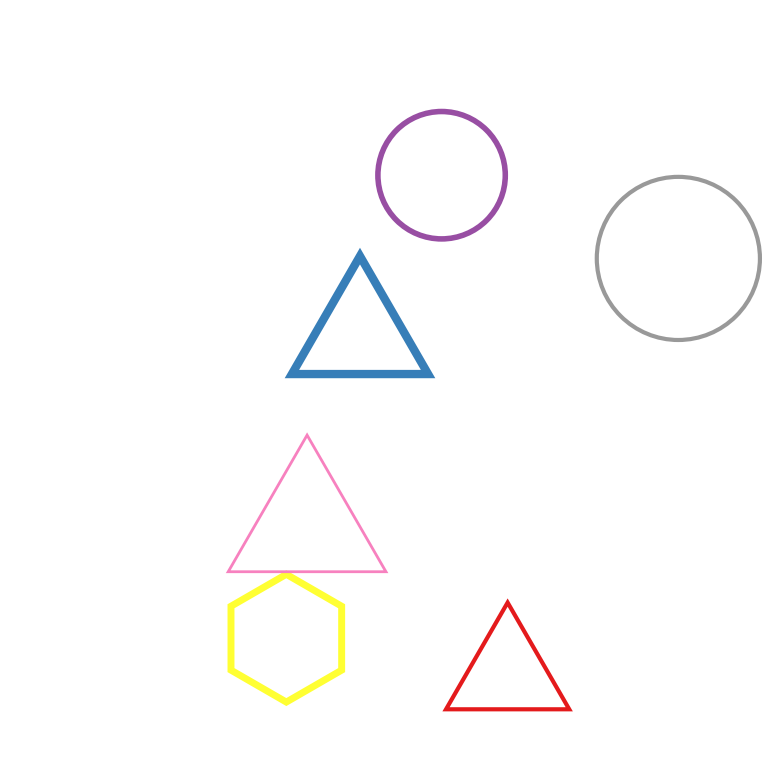[{"shape": "triangle", "thickness": 1.5, "radius": 0.46, "center": [0.659, 0.125]}, {"shape": "triangle", "thickness": 3, "radius": 0.51, "center": [0.468, 0.565]}, {"shape": "circle", "thickness": 2, "radius": 0.41, "center": [0.574, 0.772]}, {"shape": "hexagon", "thickness": 2.5, "radius": 0.41, "center": [0.372, 0.171]}, {"shape": "triangle", "thickness": 1, "radius": 0.59, "center": [0.399, 0.317]}, {"shape": "circle", "thickness": 1.5, "radius": 0.53, "center": [0.881, 0.664]}]